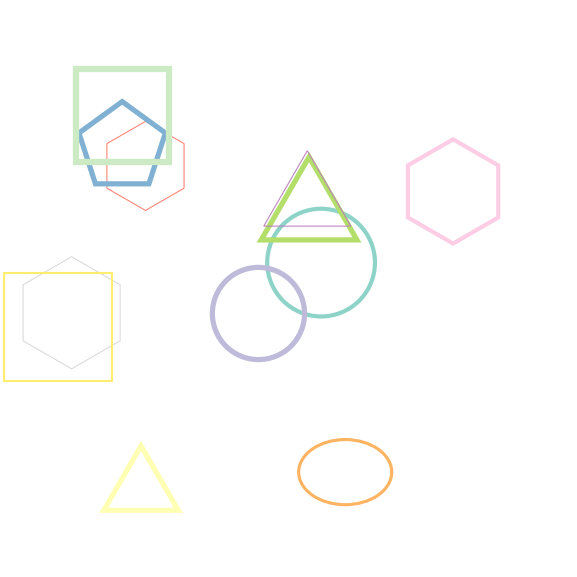[{"shape": "circle", "thickness": 2, "radius": 0.47, "center": [0.556, 0.544]}, {"shape": "triangle", "thickness": 2.5, "radius": 0.37, "center": [0.244, 0.153]}, {"shape": "circle", "thickness": 2.5, "radius": 0.4, "center": [0.448, 0.456]}, {"shape": "hexagon", "thickness": 0.5, "radius": 0.39, "center": [0.252, 0.712]}, {"shape": "pentagon", "thickness": 2.5, "radius": 0.39, "center": [0.212, 0.744]}, {"shape": "oval", "thickness": 1.5, "radius": 0.4, "center": [0.598, 0.182]}, {"shape": "triangle", "thickness": 2.5, "radius": 0.48, "center": [0.535, 0.632]}, {"shape": "hexagon", "thickness": 2, "radius": 0.45, "center": [0.785, 0.668]}, {"shape": "hexagon", "thickness": 0.5, "radius": 0.49, "center": [0.124, 0.458]}, {"shape": "triangle", "thickness": 0.5, "radius": 0.44, "center": [0.532, 0.651]}, {"shape": "square", "thickness": 3, "radius": 0.4, "center": [0.212, 0.799]}, {"shape": "square", "thickness": 1, "radius": 0.47, "center": [0.1, 0.433]}]